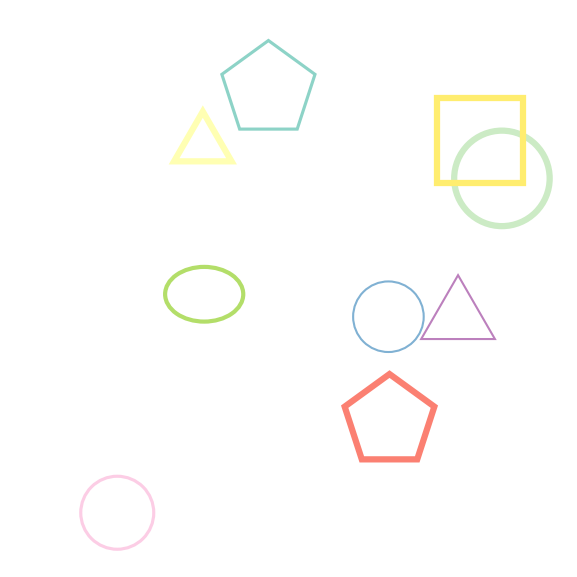[{"shape": "pentagon", "thickness": 1.5, "radius": 0.42, "center": [0.465, 0.844]}, {"shape": "triangle", "thickness": 3, "radius": 0.29, "center": [0.351, 0.748]}, {"shape": "pentagon", "thickness": 3, "radius": 0.41, "center": [0.674, 0.27]}, {"shape": "circle", "thickness": 1, "radius": 0.31, "center": [0.673, 0.451]}, {"shape": "oval", "thickness": 2, "radius": 0.34, "center": [0.354, 0.49]}, {"shape": "circle", "thickness": 1.5, "radius": 0.32, "center": [0.203, 0.111]}, {"shape": "triangle", "thickness": 1, "radius": 0.37, "center": [0.793, 0.449]}, {"shape": "circle", "thickness": 3, "radius": 0.41, "center": [0.869, 0.69]}, {"shape": "square", "thickness": 3, "radius": 0.37, "center": [0.831, 0.756]}]